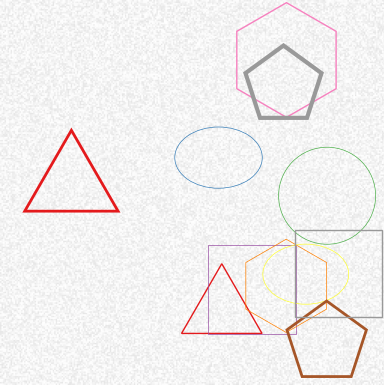[{"shape": "triangle", "thickness": 2, "radius": 0.7, "center": [0.185, 0.522]}, {"shape": "triangle", "thickness": 1, "radius": 0.6, "center": [0.576, 0.194]}, {"shape": "oval", "thickness": 0.5, "radius": 0.57, "center": [0.568, 0.591]}, {"shape": "circle", "thickness": 0.5, "radius": 0.63, "center": [0.85, 0.492]}, {"shape": "square", "thickness": 0.5, "radius": 0.57, "center": [0.654, 0.248]}, {"shape": "hexagon", "thickness": 0.5, "radius": 0.61, "center": [0.743, 0.258]}, {"shape": "oval", "thickness": 0.5, "radius": 0.56, "center": [0.794, 0.288]}, {"shape": "pentagon", "thickness": 2, "radius": 0.54, "center": [0.849, 0.11]}, {"shape": "hexagon", "thickness": 1, "radius": 0.74, "center": [0.744, 0.844]}, {"shape": "square", "thickness": 1, "radius": 0.57, "center": [0.879, 0.289]}, {"shape": "pentagon", "thickness": 3, "radius": 0.52, "center": [0.736, 0.778]}]